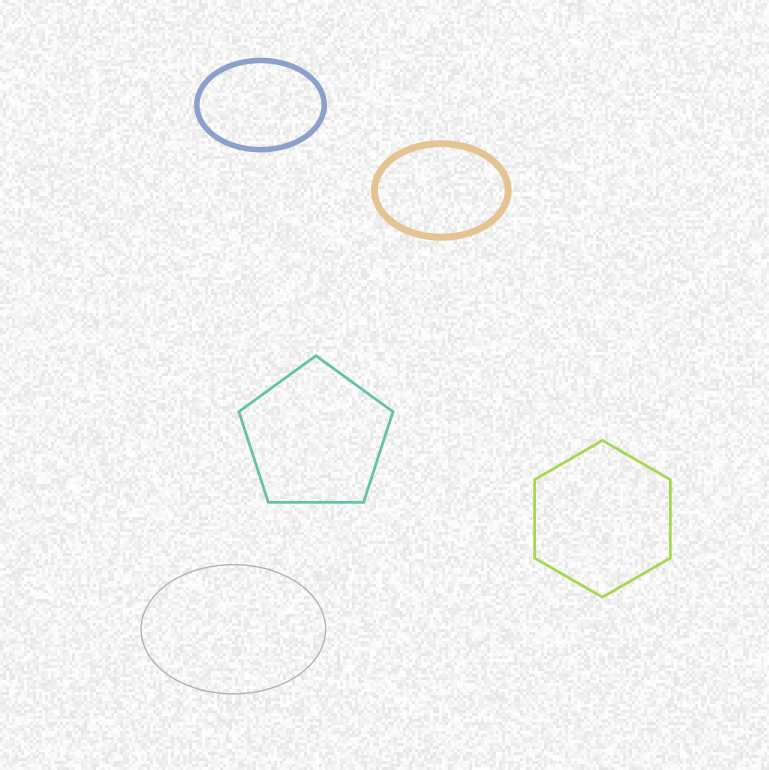[{"shape": "pentagon", "thickness": 1, "radius": 0.53, "center": [0.41, 0.433]}, {"shape": "oval", "thickness": 2, "radius": 0.41, "center": [0.338, 0.864]}, {"shape": "hexagon", "thickness": 1, "radius": 0.51, "center": [0.782, 0.326]}, {"shape": "oval", "thickness": 2.5, "radius": 0.43, "center": [0.573, 0.753]}, {"shape": "oval", "thickness": 0.5, "radius": 0.6, "center": [0.303, 0.183]}]